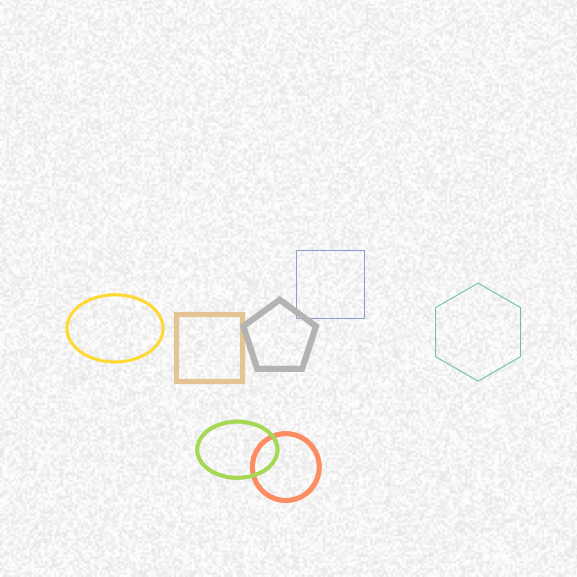[{"shape": "hexagon", "thickness": 0.5, "radius": 0.42, "center": [0.828, 0.424]}, {"shape": "circle", "thickness": 2.5, "radius": 0.29, "center": [0.495, 0.19]}, {"shape": "square", "thickness": 0.5, "radius": 0.29, "center": [0.571, 0.507]}, {"shape": "oval", "thickness": 2, "radius": 0.35, "center": [0.411, 0.22]}, {"shape": "oval", "thickness": 1.5, "radius": 0.42, "center": [0.199, 0.431]}, {"shape": "square", "thickness": 2.5, "radius": 0.29, "center": [0.362, 0.397]}, {"shape": "pentagon", "thickness": 3, "radius": 0.33, "center": [0.484, 0.414]}]